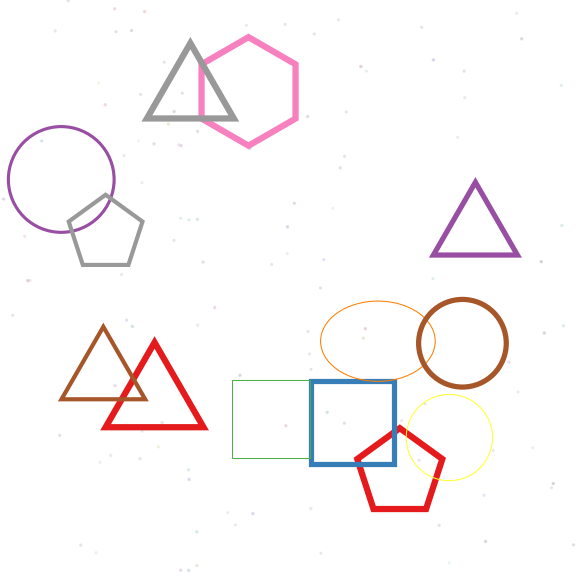[{"shape": "pentagon", "thickness": 3, "radius": 0.39, "center": [0.692, 0.18]}, {"shape": "triangle", "thickness": 3, "radius": 0.49, "center": [0.268, 0.308]}, {"shape": "square", "thickness": 2.5, "radius": 0.36, "center": [0.61, 0.268]}, {"shape": "square", "thickness": 0.5, "radius": 0.34, "center": [0.469, 0.274]}, {"shape": "circle", "thickness": 1.5, "radius": 0.46, "center": [0.106, 0.688]}, {"shape": "triangle", "thickness": 2.5, "radius": 0.42, "center": [0.823, 0.6]}, {"shape": "oval", "thickness": 0.5, "radius": 0.5, "center": [0.654, 0.408]}, {"shape": "circle", "thickness": 0.5, "radius": 0.37, "center": [0.778, 0.241]}, {"shape": "triangle", "thickness": 2, "radius": 0.42, "center": [0.179, 0.35]}, {"shape": "circle", "thickness": 2.5, "radius": 0.38, "center": [0.801, 0.405]}, {"shape": "hexagon", "thickness": 3, "radius": 0.47, "center": [0.43, 0.841]}, {"shape": "triangle", "thickness": 3, "radius": 0.43, "center": [0.33, 0.837]}, {"shape": "pentagon", "thickness": 2, "radius": 0.34, "center": [0.183, 0.595]}]